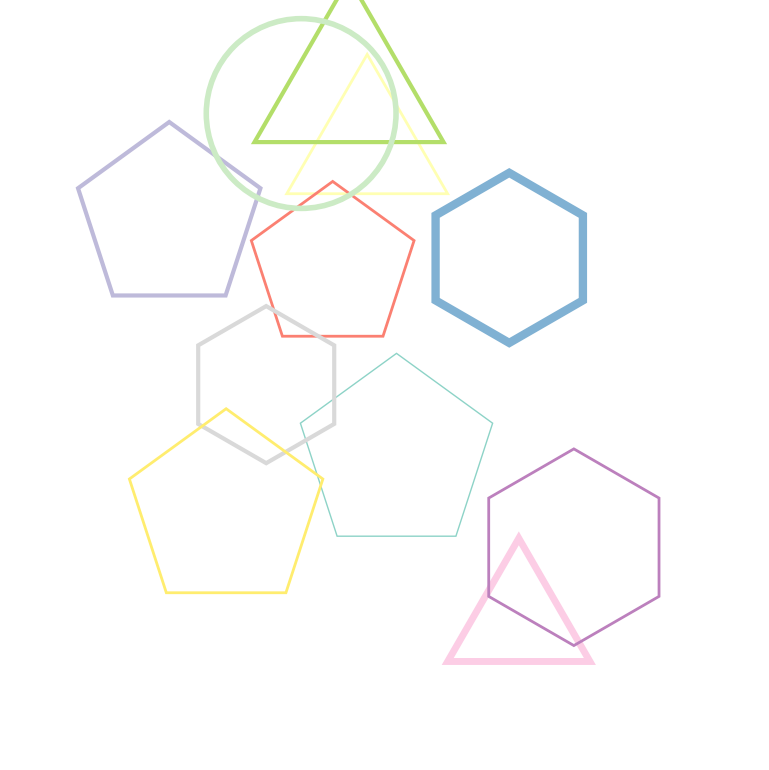[{"shape": "pentagon", "thickness": 0.5, "radius": 0.66, "center": [0.515, 0.41]}, {"shape": "triangle", "thickness": 1, "radius": 0.6, "center": [0.477, 0.809]}, {"shape": "pentagon", "thickness": 1.5, "radius": 0.62, "center": [0.22, 0.717]}, {"shape": "pentagon", "thickness": 1, "radius": 0.56, "center": [0.432, 0.653]}, {"shape": "hexagon", "thickness": 3, "radius": 0.55, "center": [0.661, 0.665]}, {"shape": "triangle", "thickness": 1.5, "radius": 0.71, "center": [0.453, 0.886]}, {"shape": "triangle", "thickness": 2.5, "radius": 0.53, "center": [0.674, 0.194]}, {"shape": "hexagon", "thickness": 1.5, "radius": 0.51, "center": [0.346, 0.5]}, {"shape": "hexagon", "thickness": 1, "radius": 0.64, "center": [0.745, 0.289]}, {"shape": "circle", "thickness": 2, "radius": 0.62, "center": [0.391, 0.853]}, {"shape": "pentagon", "thickness": 1, "radius": 0.66, "center": [0.294, 0.337]}]